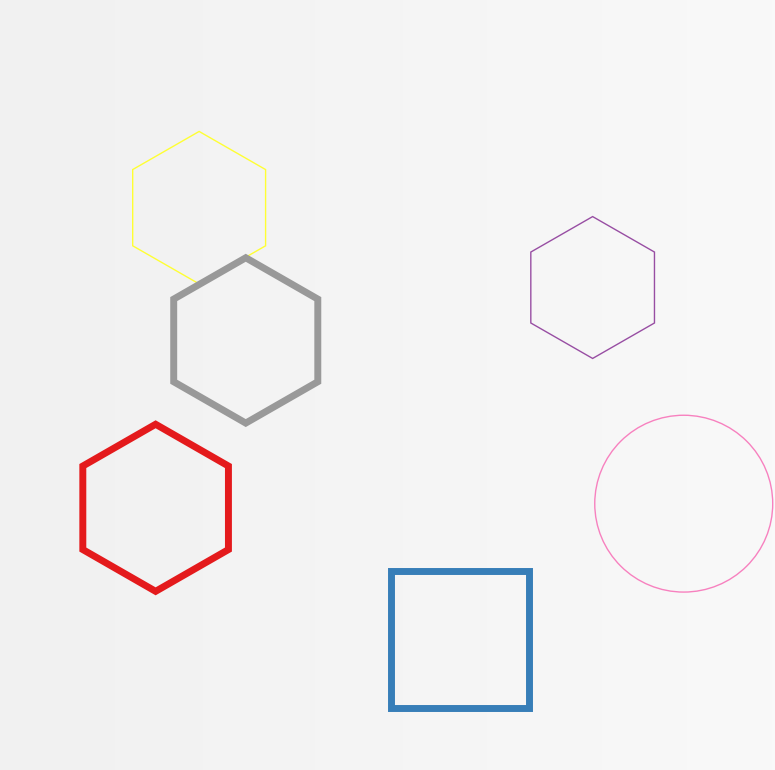[{"shape": "hexagon", "thickness": 2.5, "radius": 0.54, "center": [0.201, 0.341]}, {"shape": "square", "thickness": 2.5, "radius": 0.45, "center": [0.593, 0.169]}, {"shape": "hexagon", "thickness": 0.5, "radius": 0.46, "center": [0.765, 0.627]}, {"shape": "hexagon", "thickness": 0.5, "radius": 0.5, "center": [0.257, 0.73]}, {"shape": "circle", "thickness": 0.5, "radius": 0.57, "center": [0.882, 0.346]}, {"shape": "hexagon", "thickness": 2.5, "radius": 0.54, "center": [0.317, 0.558]}]